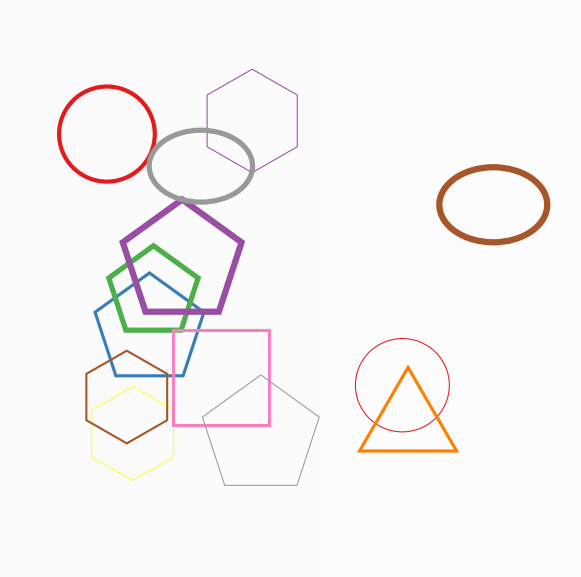[{"shape": "circle", "thickness": 0.5, "radius": 0.4, "center": [0.692, 0.332]}, {"shape": "circle", "thickness": 2, "radius": 0.41, "center": [0.184, 0.767]}, {"shape": "pentagon", "thickness": 1.5, "radius": 0.49, "center": [0.257, 0.428]}, {"shape": "pentagon", "thickness": 2.5, "radius": 0.4, "center": [0.264, 0.493]}, {"shape": "pentagon", "thickness": 3, "radius": 0.54, "center": [0.313, 0.546]}, {"shape": "hexagon", "thickness": 0.5, "radius": 0.45, "center": [0.434, 0.79]}, {"shape": "triangle", "thickness": 1.5, "radius": 0.48, "center": [0.702, 0.266]}, {"shape": "hexagon", "thickness": 0.5, "radius": 0.41, "center": [0.228, 0.249]}, {"shape": "hexagon", "thickness": 1, "radius": 0.4, "center": [0.218, 0.312]}, {"shape": "oval", "thickness": 3, "radius": 0.46, "center": [0.849, 0.645]}, {"shape": "square", "thickness": 1.5, "radius": 0.41, "center": [0.38, 0.346]}, {"shape": "pentagon", "thickness": 0.5, "radius": 0.53, "center": [0.449, 0.244]}, {"shape": "oval", "thickness": 2.5, "radius": 0.44, "center": [0.346, 0.711]}]